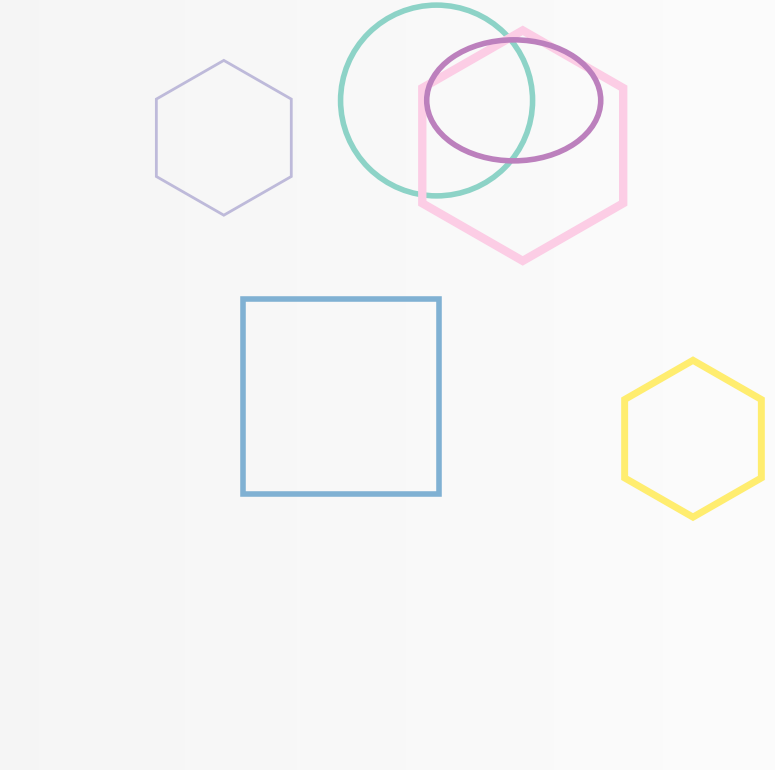[{"shape": "circle", "thickness": 2, "radius": 0.62, "center": [0.563, 0.869]}, {"shape": "hexagon", "thickness": 1, "radius": 0.5, "center": [0.289, 0.821]}, {"shape": "square", "thickness": 2, "radius": 0.63, "center": [0.44, 0.484]}, {"shape": "hexagon", "thickness": 3, "radius": 0.75, "center": [0.674, 0.811]}, {"shape": "oval", "thickness": 2, "radius": 0.56, "center": [0.663, 0.87]}, {"shape": "hexagon", "thickness": 2.5, "radius": 0.51, "center": [0.894, 0.43]}]